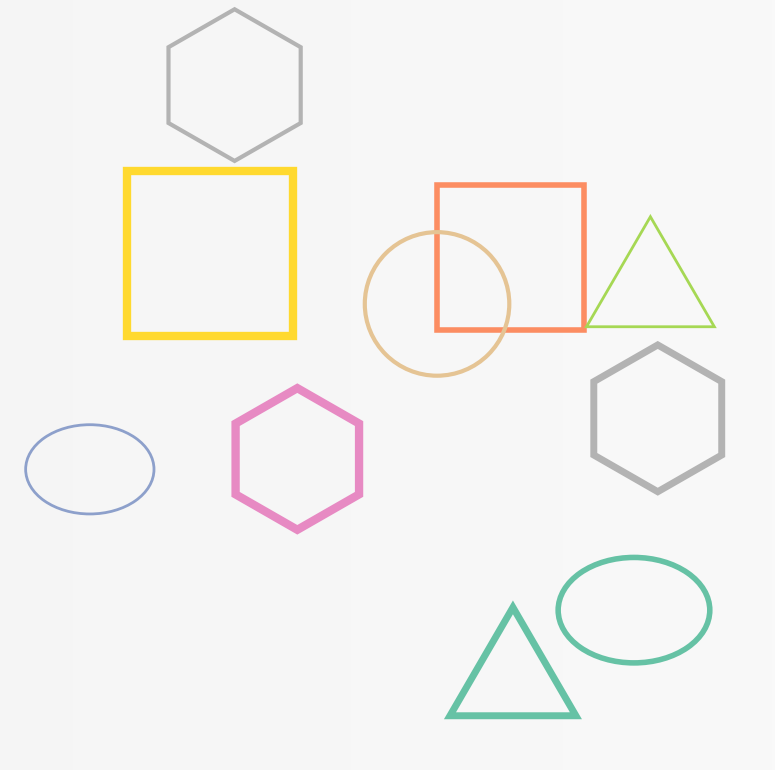[{"shape": "oval", "thickness": 2, "radius": 0.49, "center": [0.818, 0.208]}, {"shape": "triangle", "thickness": 2.5, "radius": 0.47, "center": [0.662, 0.117]}, {"shape": "square", "thickness": 2, "radius": 0.47, "center": [0.659, 0.665]}, {"shape": "oval", "thickness": 1, "radius": 0.41, "center": [0.116, 0.39]}, {"shape": "hexagon", "thickness": 3, "radius": 0.46, "center": [0.384, 0.404]}, {"shape": "triangle", "thickness": 1, "radius": 0.48, "center": [0.839, 0.623]}, {"shape": "square", "thickness": 3, "radius": 0.54, "center": [0.271, 0.671]}, {"shape": "circle", "thickness": 1.5, "radius": 0.47, "center": [0.564, 0.605]}, {"shape": "hexagon", "thickness": 1.5, "radius": 0.49, "center": [0.303, 0.889]}, {"shape": "hexagon", "thickness": 2.5, "radius": 0.48, "center": [0.849, 0.457]}]